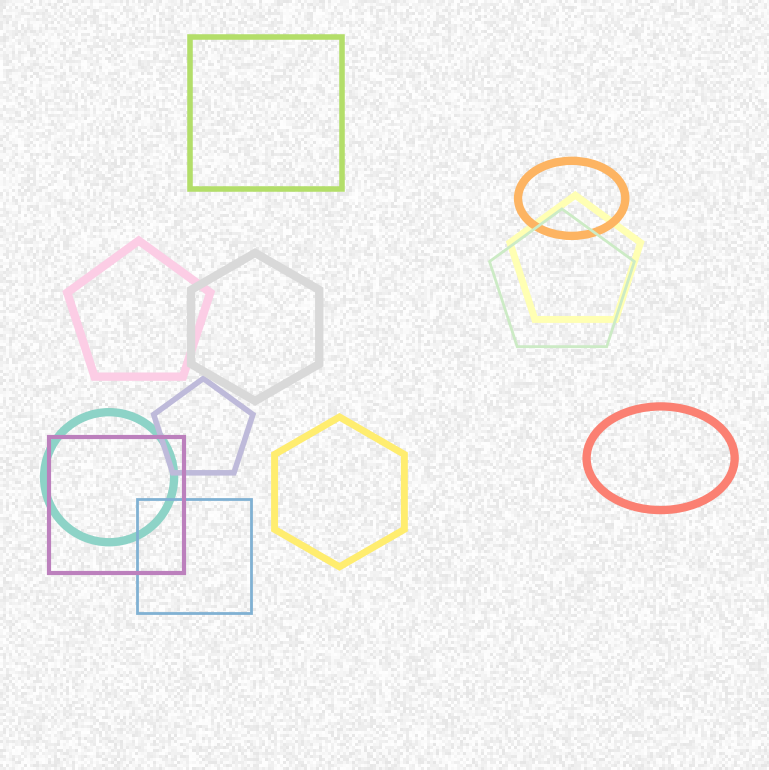[{"shape": "circle", "thickness": 3, "radius": 0.42, "center": [0.142, 0.38]}, {"shape": "pentagon", "thickness": 2.5, "radius": 0.45, "center": [0.747, 0.657]}, {"shape": "pentagon", "thickness": 2, "radius": 0.34, "center": [0.264, 0.441]}, {"shape": "oval", "thickness": 3, "radius": 0.48, "center": [0.858, 0.405]}, {"shape": "square", "thickness": 1, "radius": 0.37, "center": [0.252, 0.278]}, {"shape": "oval", "thickness": 3, "radius": 0.35, "center": [0.742, 0.742]}, {"shape": "square", "thickness": 2, "radius": 0.49, "center": [0.345, 0.853]}, {"shape": "pentagon", "thickness": 3, "radius": 0.49, "center": [0.18, 0.59]}, {"shape": "hexagon", "thickness": 3, "radius": 0.48, "center": [0.331, 0.575]}, {"shape": "square", "thickness": 1.5, "radius": 0.44, "center": [0.151, 0.344]}, {"shape": "pentagon", "thickness": 1, "radius": 0.49, "center": [0.73, 0.63]}, {"shape": "hexagon", "thickness": 2.5, "radius": 0.49, "center": [0.441, 0.361]}]